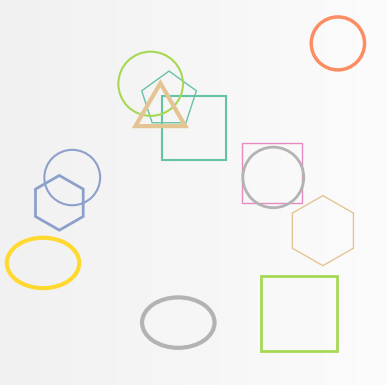[{"shape": "pentagon", "thickness": 1, "radius": 0.37, "center": [0.436, 0.741]}, {"shape": "square", "thickness": 1.5, "radius": 0.41, "center": [0.501, 0.667]}, {"shape": "circle", "thickness": 2.5, "radius": 0.34, "center": [0.872, 0.887]}, {"shape": "hexagon", "thickness": 2, "radius": 0.36, "center": [0.153, 0.473]}, {"shape": "circle", "thickness": 1.5, "radius": 0.36, "center": [0.186, 0.539]}, {"shape": "square", "thickness": 1, "radius": 0.39, "center": [0.701, 0.55]}, {"shape": "circle", "thickness": 1.5, "radius": 0.42, "center": [0.389, 0.782]}, {"shape": "square", "thickness": 2, "radius": 0.49, "center": [0.772, 0.186]}, {"shape": "oval", "thickness": 3, "radius": 0.47, "center": [0.111, 0.317]}, {"shape": "hexagon", "thickness": 1, "radius": 0.46, "center": [0.833, 0.401]}, {"shape": "triangle", "thickness": 3, "radius": 0.37, "center": [0.414, 0.71]}, {"shape": "oval", "thickness": 3, "radius": 0.47, "center": [0.46, 0.162]}, {"shape": "circle", "thickness": 2, "radius": 0.39, "center": [0.705, 0.539]}]